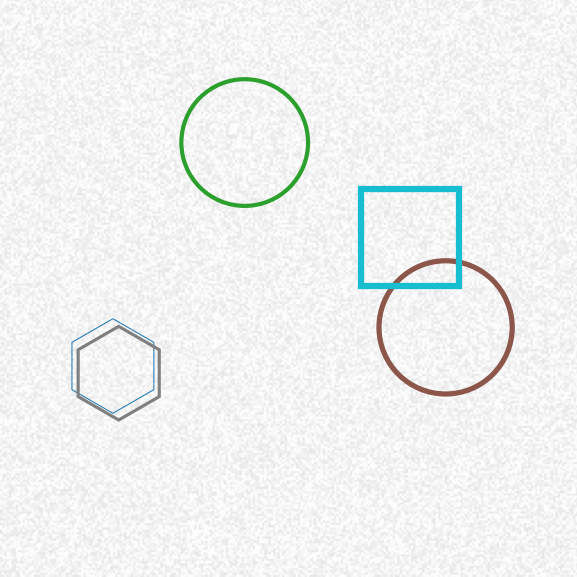[{"shape": "hexagon", "thickness": 0.5, "radius": 0.41, "center": [0.196, 0.365]}, {"shape": "circle", "thickness": 2, "radius": 0.55, "center": [0.424, 0.752]}, {"shape": "circle", "thickness": 2.5, "radius": 0.58, "center": [0.772, 0.432]}, {"shape": "hexagon", "thickness": 1.5, "radius": 0.41, "center": [0.206, 0.353]}, {"shape": "square", "thickness": 3, "radius": 0.42, "center": [0.71, 0.588]}]